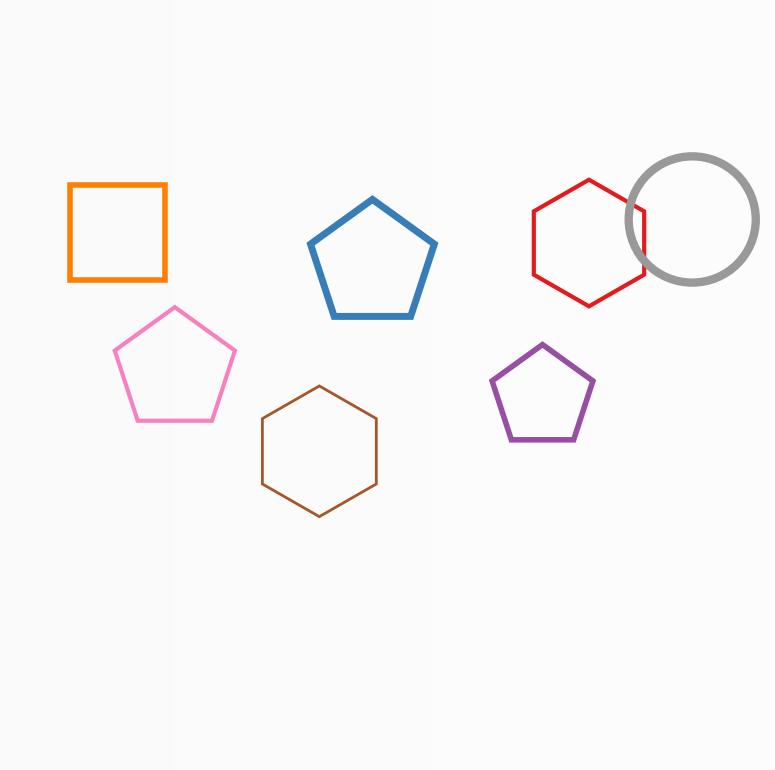[{"shape": "hexagon", "thickness": 1.5, "radius": 0.41, "center": [0.76, 0.684]}, {"shape": "pentagon", "thickness": 2.5, "radius": 0.42, "center": [0.481, 0.657]}, {"shape": "pentagon", "thickness": 2, "radius": 0.34, "center": [0.7, 0.484]}, {"shape": "square", "thickness": 2, "radius": 0.31, "center": [0.152, 0.698]}, {"shape": "hexagon", "thickness": 1, "radius": 0.42, "center": [0.412, 0.414]}, {"shape": "pentagon", "thickness": 1.5, "radius": 0.41, "center": [0.226, 0.52]}, {"shape": "circle", "thickness": 3, "radius": 0.41, "center": [0.893, 0.715]}]